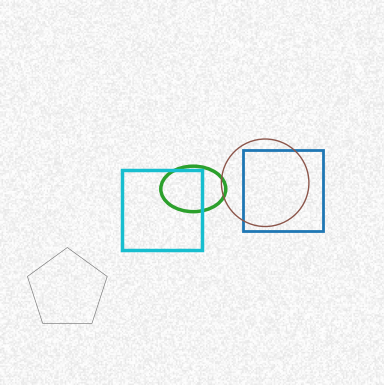[{"shape": "square", "thickness": 2, "radius": 0.52, "center": [0.735, 0.505]}, {"shape": "oval", "thickness": 2.5, "radius": 0.42, "center": [0.502, 0.509]}, {"shape": "circle", "thickness": 1, "radius": 0.57, "center": [0.689, 0.525]}, {"shape": "pentagon", "thickness": 0.5, "radius": 0.54, "center": [0.175, 0.248]}, {"shape": "square", "thickness": 2.5, "radius": 0.52, "center": [0.422, 0.455]}]